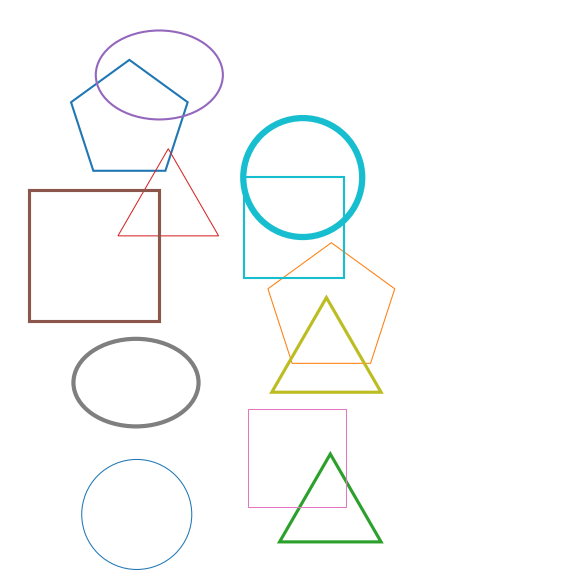[{"shape": "pentagon", "thickness": 1, "radius": 0.53, "center": [0.224, 0.789]}, {"shape": "circle", "thickness": 0.5, "radius": 0.48, "center": [0.237, 0.108]}, {"shape": "pentagon", "thickness": 0.5, "radius": 0.58, "center": [0.574, 0.463]}, {"shape": "triangle", "thickness": 1.5, "radius": 0.51, "center": [0.572, 0.112]}, {"shape": "triangle", "thickness": 0.5, "radius": 0.5, "center": [0.291, 0.641]}, {"shape": "oval", "thickness": 1, "radius": 0.55, "center": [0.276, 0.869]}, {"shape": "square", "thickness": 1.5, "radius": 0.56, "center": [0.163, 0.557]}, {"shape": "square", "thickness": 0.5, "radius": 0.42, "center": [0.514, 0.206]}, {"shape": "oval", "thickness": 2, "radius": 0.54, "center": [0.235, 0.337]}, {"shape": "triangle", "thickness": 1.5, "radius": 0.55, "center": [0.565, 0.375]}, {"shape": "circle", "thickness": 3, "radius": 0.51, "center": [0.524, 0.692]}, {"shape": "square", "thickness": 1, "radius": 0.44, "center": [0.509, 0.606]}]